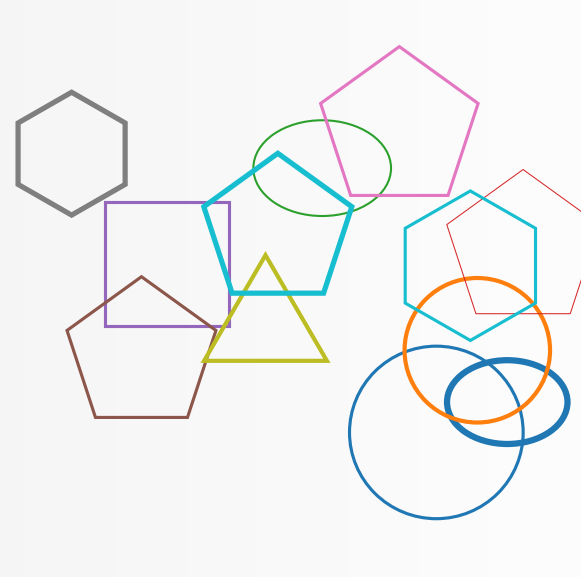[{"shape": "circle", "thickness": 1.5, "radius": 0.75, "center": [0.751, 0.25]}, {"shape": "oval", "thickness": 3, "radius": 0.52, "center": [0.873, 0.303]}, {"shape": "circle", "thickness": 2, "radius": 0.63, "center": [0.821, 0.393]}, {"shape": "oval", "thickness": 1, "radius": 0.59, "center": [0.554, 0.708]}, {"shape": "pentagon", "thickness": 0.5, "radius": 0.69, "center": [0.9, 0.568]}, {"shape": "square", "thickness": 1.5, "radius": 0.53, "center": [0.287, 0.542]}, {"shape": "pentagon", "thickness": 1.5, "radius": 0.67, "center": [0.243, 0.385]}, {"shape": "pentagon", "thickness": 1.5, "radius": 0.71, "center": [0.687, 0.776]}, {"shape": "hexagon", "thickness": 2.5, "radius": 0.53, "center": [0.123, 0.733]}, {"shape": "triangle", "thickness": 2, "radius": 0.61, "center": [0.457, 0.435]}, {"shape": "hexagon", "thickness": 1.5, "radius": 0.65, "center": [0.809, 0.539]}, {"shape": "pentagon", "thickness": 2.5, "radius": 0.67, "center": [0.478, 0.6]}]